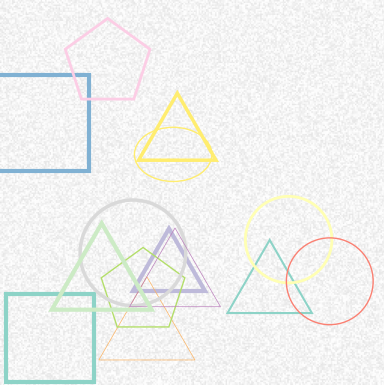[{"shape": "square", "thickness": 3, "radius": 0.57, "center": [0.129, 0.122]}, {"shape": "triangle", "thickness": 1.5, "radius": 0.63, "center": [0.7, 0.25]}, {"shape": "circle", "thickness": 2, "radius": 0.56, "center": [0.75, 0.378]}, {"shape": "triangle", "thickness": 3, "radius": 0.54, "center": [0.439, 0.298]}, {"shape": "circle", "thickness": 1, "radius": 0.56, "center": [0.857, 0.269]}, {"shape": "square", "thickness": 3, "radius": 0.62, "center": [0.107, 0.681]}, {"shape": "triangle", "thickness": 0.5, "radius": 0.72, "center": [0.381, 0.137]}, {"shape": "pentagon", "thickness": 1, "radius": 0.57, "center": [0.372, 0.243]}, {"shape": "pentagon", "thickness": 2, "radius": 0.58, "center": [0.28, 0.836]}, {"shape": "circle", "thickness": 2.5, "radius": 0.69, "center": [0.345, 0.343]}, {"shape": "triangle", "thickness": 0.5, "radius": 0.68, "center": [0.455, 0.272]}, {"shape": "triangle", "thickness": 3, "radius": 0.75, "center": [0.264, 0.27]}, {"shape": "triangle", "thickness": 2.5, "radius": 0.58, "center": [0.461, 0.642]}, {"shape": "oval", "thickness": 1, "radius": 0.5, "center": [0.45, 0.599]}]